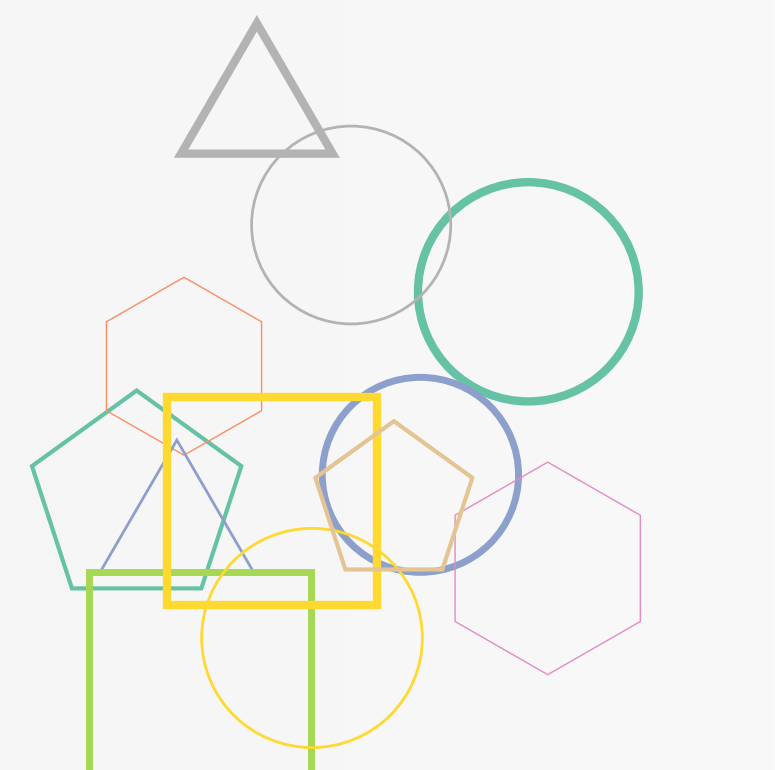[{"shape": "pentagon", "thickness": 1.5, "radius": 0.71, "center": [0.176, 0.351]}, {"shape": "circle", "thickness": 3, "radius": 0.71, "center": [0.682, 0.621]}, {"shape": "hexagon", "thickness": 0.5, "radius": 0.58, "center": [0.237, 0.524]}, {"shape": "triangle", "thickness": 1, "radius": 0.57, "center": [0.228, 0.315]}, {"shape": "circle", "thickness": 2.5, "radius": 0.63, "center": [0.542, 0.383]}, {"shape": "hexagon", "thickness": 0.5, "radius": 0.69, "center": [0.707, 0.262]}, {"shape": "square", "thickness": 2.5, "radius": 0.71, "center": [0.258, 0.115]}, {"shape": "circle", "thickness": 1, "radius": 0.71, "center": [0.403, 0.171]}, {"shape": "square", "thickness": 3, "radius": 0.67, "center": [0.351, 0.349]}, {"shape": "pentagon", "thickness": 1.5, "radius": 0.53, "center": [0.508, 0.347]}, {"shape": "circle", "thickness": 1, "radius": 0.64, "center": [0.453, 0.708]}, {"shape": "triangle", "thickness": 3, "radius": 0.56, "center": [0.331, 0.857]}]